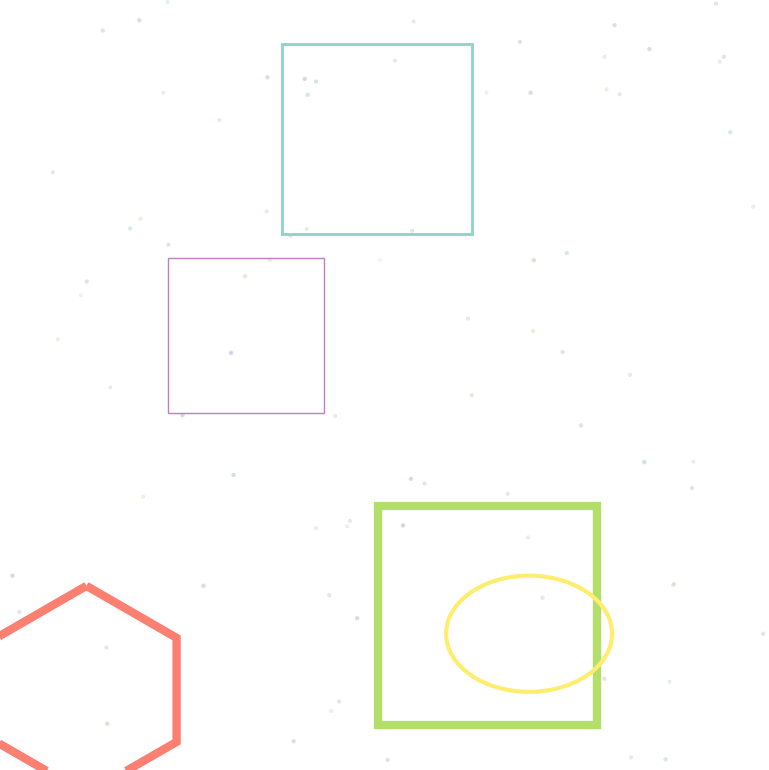[{"shape": "square", "thickness": 1, "radius": 0.62, "center": [0.49, 0.82]}, {"shape": "hexagon", "thickness": 3, "radius": 0.68, "center": [0.112, 0.104]}, {"shape": "square", "thickness": 3, "radius": 0.71, "center": [0.634, 0.2]}, {"shape": "square", "thickness": 0.5, "radius": 0.5, "center": [0.319, 0.565]}, {"shape": "oval", "thickness": 1.5, "radius": 0.54, "center": [0.687, 0.177]}]